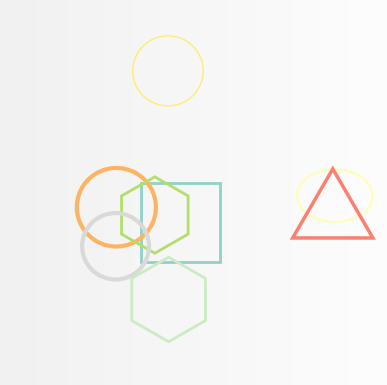[{"shape": "square", "thickness": 2, "radius": 0.51, "center": [0.466, 0.421]}, {"shape": "oval", "thickness": 1.5, "radius": 0.49, "center": [0.864, 0.492]}, {"shape": "triangle", "thickness": 2.5, "radius": 0.6, "center": [0.859, 0.442]}, {"shape": "circle", "thickness": 3, "radius": 0.51, "center": [0.3, 0.462]}, {"shape": "hexagon", "thickness": 2, "radius": 0.5, "center": [0.4, 0.442]}, {"shape": "circle", "thickness": 3, "radius": 0.43, "center": [0.298, 0.36]}, {"shape": "hexagon", "thickness": 2, "radius": 0.55, "center": [0.435, 0.222]}, {"shape": "circle", "thickness": 1, "radius": 0.46, "center": [0.433, 0.816]}]